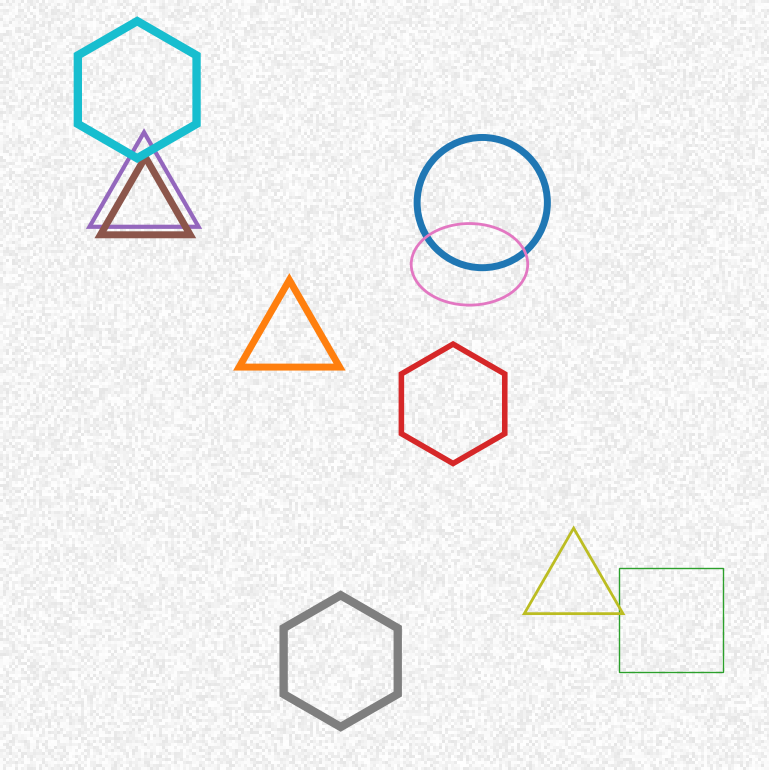[{"shape": "circle", "thickness": 2.5, "radius": 0.42, "center": [0.626, 0.737]}, {"shape": "triangle", "thickness": 2.5, "radius": 0.38, "center": [0.376, 0.561]}, {"shape": "square", "thickness": 0.5, "radius": 0.34, "center": [0.871, 0.194]}, {"shape": "hexagon", "thickness": 2, "radius": 0.39, "center": [0.588, 0.476]}, {"shape": "triangle", "thickness": 1.5, "radius": 0.41, "center": [0.187, 0.746]}, {"shape": "triangle", "thickness": 2.5, "radius": 0.34, "center": [0.189, 0.729]}, {"shape": "oval", "thickness": 1, "radius": 0.38, "center": [0.61, 0.657]}, {"shape": "hexagon", "thickness": 3, "radius": 0.43, "center": [0.442, 0.141]}, {"shape": "triangle", "thickness": 1, "radius": 0.37, "center": [0.745, 0.24]}, {"shape": "hexagon", "thickness": 3, "radius": 0.45, "center": [0.178, 0.884]}]